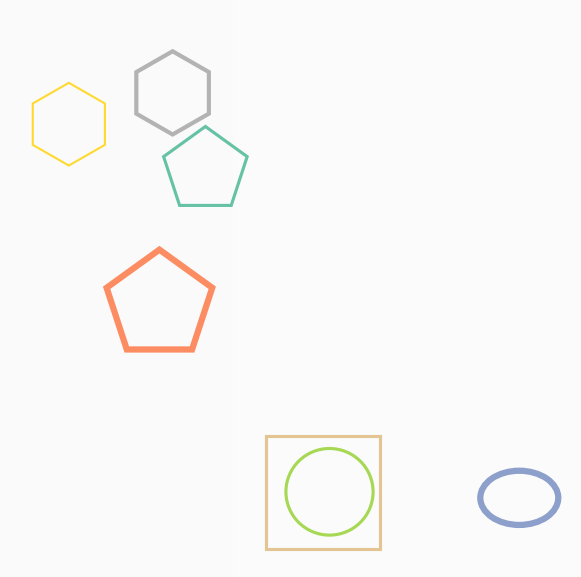[{"shape": "pentagon", "thickness": 1.5, "radius": 0.38, "center": [0.353, 0.705]}, {"shape": "pentagon", "thickness": 3, "radius": 0.48, "center": [0.274, 0.471]}, {"shape": "oval", "thickness": 3, "radius": 0.34, "center": [0.893, 0.137]}, {"shape": "circle", "thickness": 1.5, "radius": 0.37, "center": [0.567, 0.148]}, {"shape": "hexagon", "thickness": 1, "radius": 0.36, "center": [0.118, 0.784]}, {"shape": "square", "thickness": 1.5, "radius": 0.49, "center": [0.555, 0.146]}, {"shape": "hexagon", "thickness": 2, "radius": 0.36, "center": [0.297, 0.838]}]